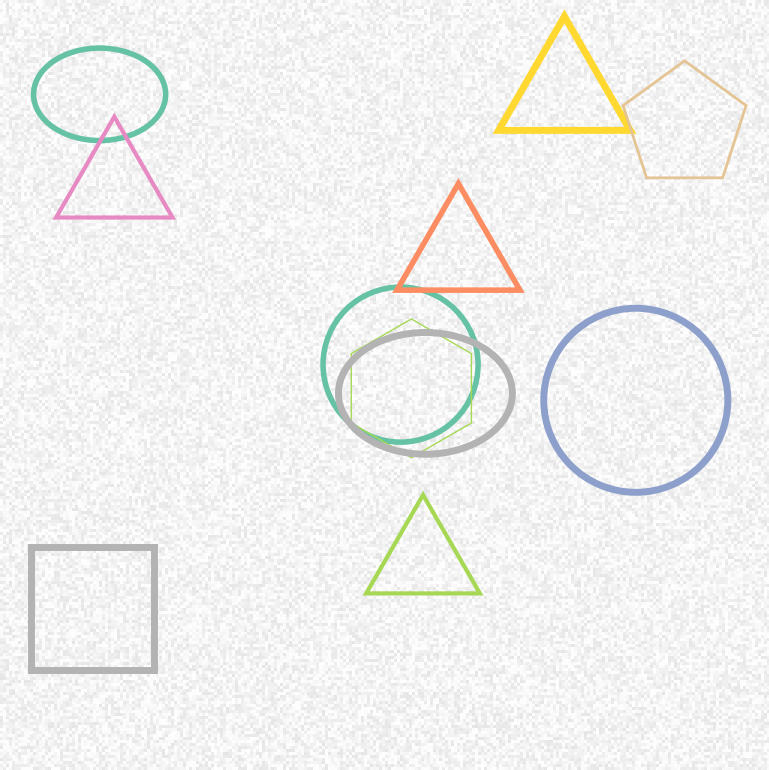[{"shape": "oval", "thickness": 2, "radius": 0.43, "center": [0.129, 0.878]}, {"shape": "circle", "thickness": 2, "radius": 0.5, "center": [0.52, 0.526]}, {"shape": "triangle", "thickness": 2, "radius": 0.46, "center": [0.595, 0.669]}, {"shape": "circle", "thickness": 2.5, "radius": 0.6, "center": [0.826, 0.48]}, {"shape": "triangle", "thickness": 1.5, "radius": 0.44, "center": [0.148, 0.761]}, {"shape": "triangle", "thickness": 1.5, "radius": 0.43, "center": [0.549, 0.272]}, {"shape": "hexagon", "thickness": 0.5, "radius": 0.45, "center": [0.534, 0.496]}, {"shape": "triangle", "thickness": 2.5, "radius": 0.49, "center": [0.733, 0.88]}, {"shape": "pentagon", "thickness": 1, "radius": 0.42, "center": [0.889, 0.837]}, {"shape": "oval", "thickness": 2.5, "radius": 0.56, "center": [0.552, 0.489]}, {"shape": "square", "thickness": 2.5, "radius": 0.4, "center": [0.12, 0.21]}]